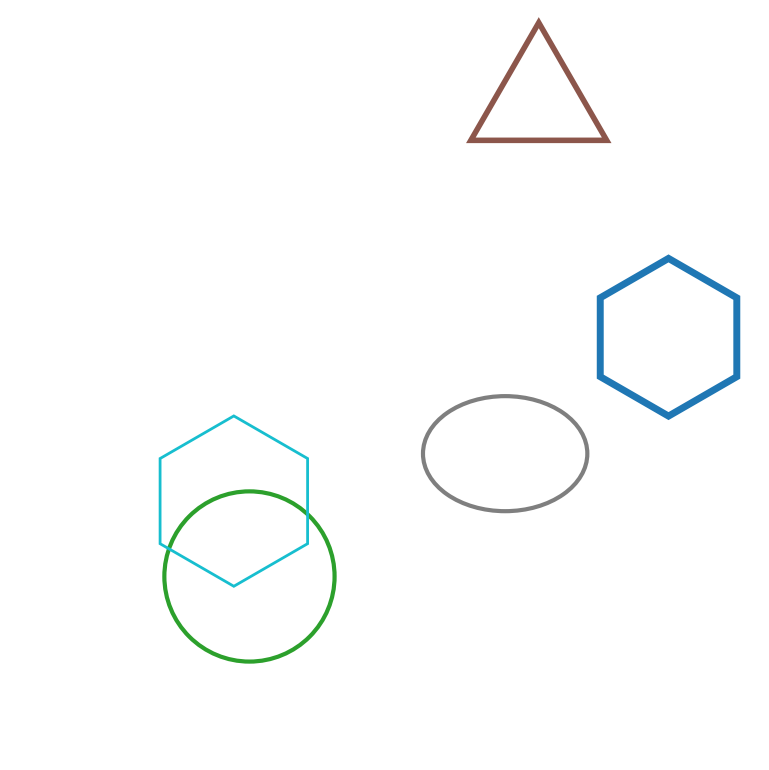[{"shape": "hexagon", "thickness": 2.5, "radius": 0.51, "center": [0.868, 0.562]}, {"shape": "circle", "thickness": 1.5, "radius": 0.55, "center": [0.324, 0.251]}, {"shape": "triangle", "thickness": 2, "radius": 0.51, "center": [0.7, 0.869]}, {"shape": "oval", "thickness": 1.5, "radius": 0.53, "center": [0.656, 0.411]}, {"shape": "hexagon", "thickness": 1, "radius": 0.55, "center": [0.304, 0.349]}]